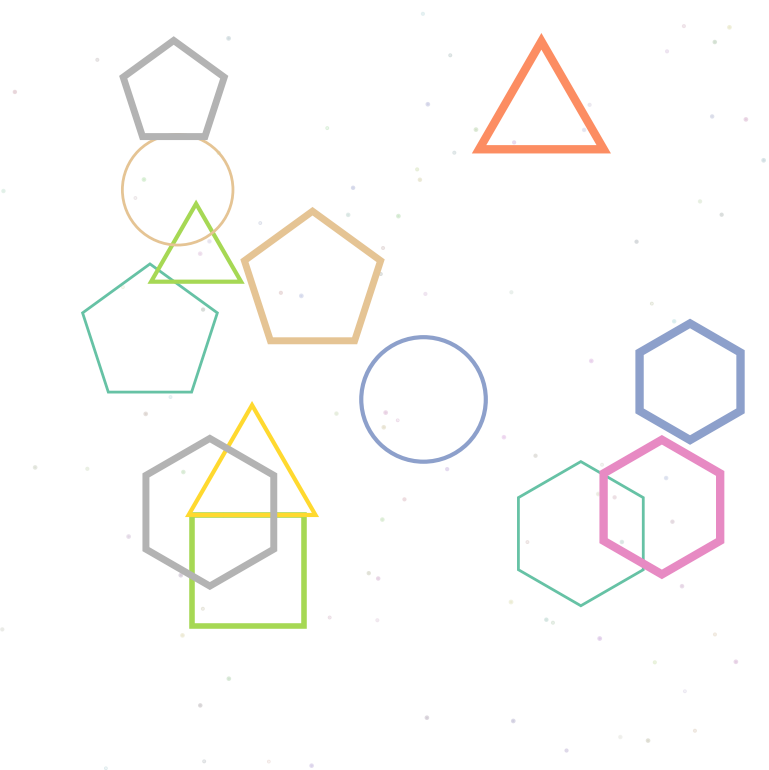[{"shape": "hexagon", "thickness": 1, "radius": 0.47, "center": [0.754, 0.307]}, {"shape": "pentagon", "thickness": 1, "radius": 0.46, "center": [0.195, 0.565]}, {"shape": "triangle", "thickness": 3, "radius": 0.47, "center": [0.703, 0.853]}, {"shape": "circle", "thickness": 1.5, "radius": 0.4, "center": [0.55, 0.481]}, {"shape": "hexagon", "thickness": 3, "radius": 0.38, "center": [0.896, 0.504]}, {"shape": "hexagon", "thickness": 3, "radius": 0.44, "center": [0.86, 0.341]}, {"shape": "square", "thickness": 2, "radius": 0.36, "center": [0.322, 0.259]}, {"shape": "triangle", "thickness": 1.5, "radius": 0.34, "center": [0.255, 0.668]}, {"shape": "triangle", "thickness": 1.5, "radius": 0.48, "center": [0.327, 0.379]}, {"shape": "circle", "thickness": 1, "radius": 0.36, "center": [0.231, 0.754]}, {"shape": "pentagon", "thickness": 2.5, "radius": 0.47, "center": [0.406, 0.633]}, {"shape": "pentagon", "thickness": 2.5, "radius": 0.34, "center": [0.226, 0.878]}, {"shape": "hexagon", "thickness": 2.5, "radius": 0.48, "center": [0.273, 0.335]}]